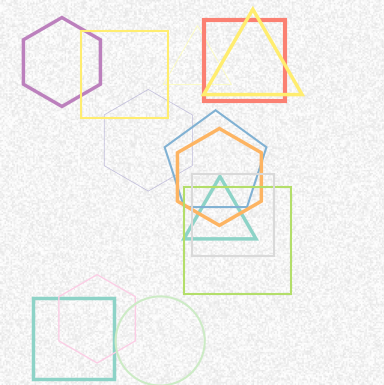[{"shape": "triangle", "thickness": 2.5, "radius": 0.54, "center": [0.571, 0.434]}, {"shape": "square", "thickness": 2.5, "radius": 0.53, "center": [0.191, 0.121]}, {"shape": "triangle", "thickness": 0.5, "radius": 0.51, "center": [0.513, 0.831]}, {"shape": "hexagon", "thickness": 0.5, "radius": 0.66, "center": [0.385, 0.636]}, {"shape": "square", "thickness": 3, "radius": 0.53, "center": [0.635, 0.842]}, {"shape": "pentagon", "thickness": 1.5, "radius": 0.69, "center": [0.56, 0.575]}, {"shape": "hexagon", "thickness": 2.5, "radius": 0.63, "center": [0.57, 0.54]}, {"shape": "square", "thickness": 1.5, "radius": 0.7, "center": [0.616, 0.376]}, {"shape": "hexagon", "thickness": 1, "radius": 0.57, "center": [0.252, 0.172]}, {"shape": "square", "thickness": 1.5, "radius": 0.53, "center": [0.605, 0.441]}, {"shape": "hexagon", "thickness": 2.5, "radius": 0.58, "center": [0.161, 0.839]}, {"shape": "circle", "thickness": 1.5, "radius": 0.58, "center": [0.416, 0.114]}, {"shape": "triangle", "thickness": 2.5, "radius": 0.74, "center": [0.657, 0.828]}, {"shape": "square", "thickness": 1.5, "radius": 0.56, "center": [0.323, 0.807]}]